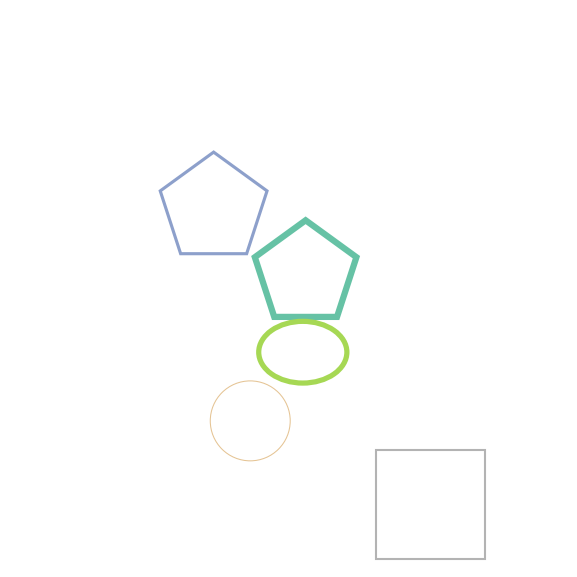[{"shape": "pentagon", "thickness": 3, "radius": 0.46, "center": [0.529, 0.525]}, {"shape": "pentagon", "thickness": 1.5, "radius": 0.49, "center": [0.37, 0.638]}, {"shape": "oval", "thickness": 2.5, "radius": 0.38, "center": [0.524, 0.389]}, {"shape": "circle", "thickness": 0.5, "radius": 0.35, "center": [0.433, 0.27]}, {"shape": "square", "thickness": 1, "radius": 0.47, "center": [0.745, 0.125]}]